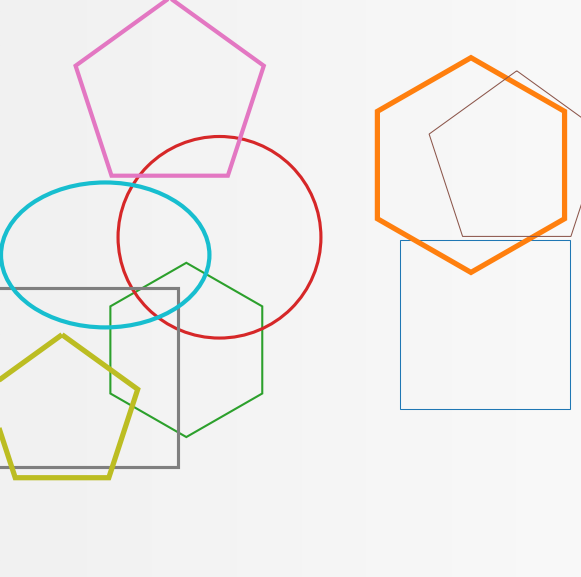[{"shape": "square", "thickness": 0.5, "radius": 0.73, "center": [0.834, 0.437]}, {"shape": "hexagon", "thickness": 2.5, "radius": 0.93, "center": [0.81, 0.713]}, {"shape": "hexagon", "thickness": 1, "radius": 0.75, "center": [0.321, 0.393]}, {"shape": "circle", "thickness": 1.5, "radius": 0.87, "center": [0.378, 0.588]}, {"shape": "pentagon", "thickness": 0.5, "radius": 0.79, "center": [0.889, 0.718]}, {"shape": "pentagon", "thickness": 2, "radius": 0.85, "center": [0.292, 0.833]}, {"shape": "square", "thickness": 1.5, "radius": 0.77, "center": [0.152, 0.346]}, {"shape": "pentagon", "thickness": 2.5, "radius": 0.68, "center": [0.107, 0.283]}, {"shape": "oval", "thickness": 2, "radius": 0.9, "center": [0.181, 0.558]}]